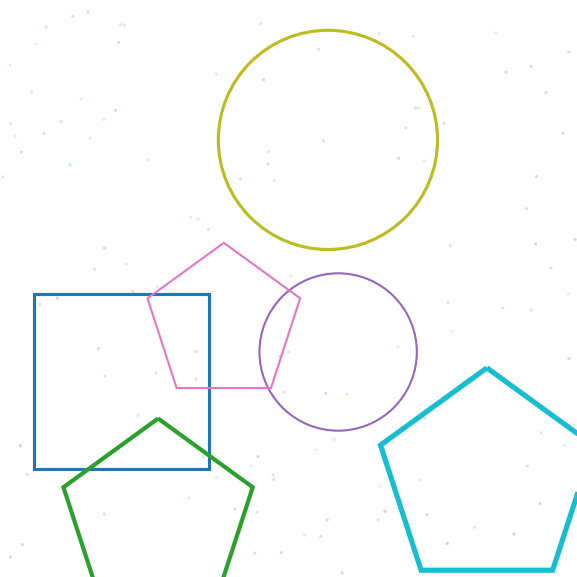[{"shape": "square", "thickness": 1.5, "radius": 0.76, "center": [0.211, 0.339]}, {"shape": "pentagon", "thickness": 2, "radius": 0.86, "center": [0.274, 0.102]}, {"shape": "circle", "thickness": 1, "radius": 0.68, "center": [0.586, 0.39]}, {"shape": "pentagon", "thickness": 1, "radius": 0.69, "center": [0.388, 0.44]}, {"shape": "circle", "thickness": 1.5, "radius": 0.95, "center": [0.568, 0.757]}, {"shape": "pentagon", "thickness": 2.5, "radius": 0.97, "center": [0.843, 0.168]}]